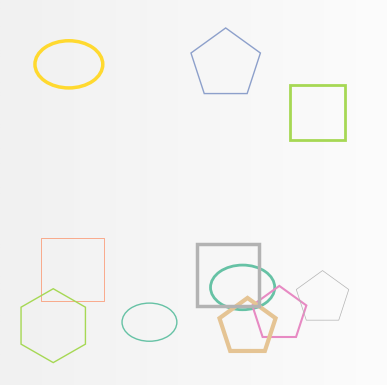[{"shape": "oval", "thickness": 1, "radius": 0.35, "center": [0.386, 0.163]}, {"shape": "oval", "thickness": 2, "radius": 0.41, "center": [0.626, 0.254]}, {"shape": "square", "thickness": 0.5, "radius": 0.41, "center": [0.186, 0.3]}, {"shape": "pentagon", "thickness": 1, "radius": 0.47, "center": [0.582, 0.833]}, {"shape": "pentagon", "thickness": 1.5, "radius": 0.37, "center": [0.721, 0.184]}, {"shape": "hexagon", "thickness": 1, "radius": 0.48, "center": [0.137, 0.154]}, {"shape": "square", "thickness": 2, "radius": 0.36, "center": [0.82, 0.708]}, {"shape": "oval", "thickness": 2.5, "radius": 0.44, "center": [0.178, 0.833]}, {"shape": "pentagon", "thickness": 3, "radius": 0.38, "center": [0.639, 0.15]}, {"shape": "pentagon", "thickness": 0.5, "radius": 0.36, "center": [0.832, 0.226]}, {"shape": "square", "thickness": 2.5, "radius": 0.4, "center": [0.589, 0.285]}]